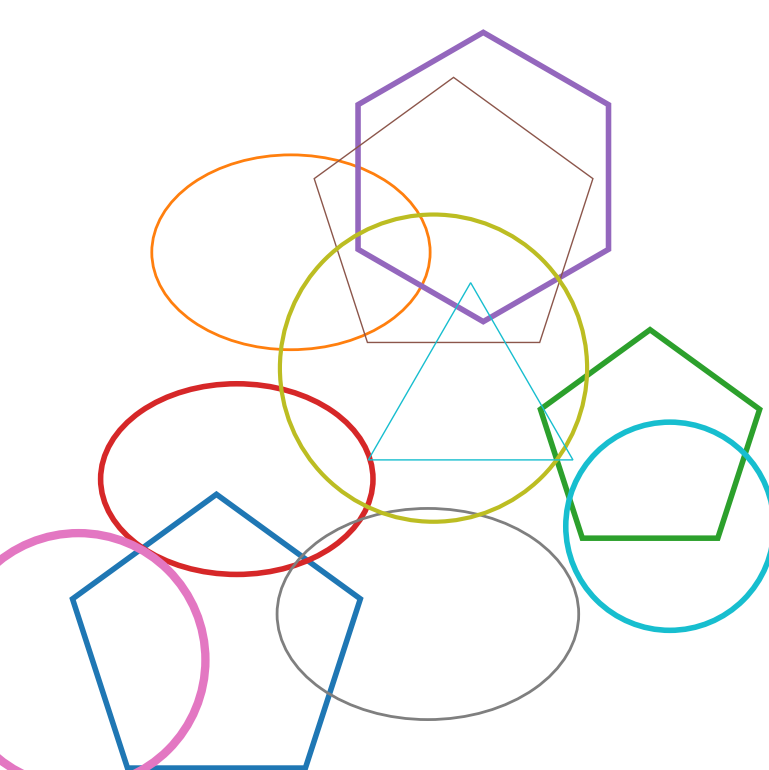[{"shape": "pentagon", "thickness": 2, "radius": 0.98, "center": [0.281, 0.162]}, {"shape": "oval", "thickness": 1, "radius": 0.9, "center": [0.378, 0.672]}, {"shape": "pentagon", "thickness": 2, "radius": 0.75, "center": [0.844, 0.422]}, {"shape": "oval", "thickness": 2, "radius": 0.88, "center": [0.308, 0.378]}, {"shape": "hexagon", "thickness": 2, "radius": 0.94, "center": [0.628, 0.77]}, {"shape": "pentagon", "thickness": 0.5, "radius": 0.95, "center": [0.589, 0.709]}, {"shape": "circle", "thickness": 3, "radius": 0.82, "center": [0.102, 0.143]}, {"shape": "oval", "thickness": 1, "radius": 0.98, "center": [0.556, 0.203]}, {"shape": "circle", "thickness": 1.5, "radius": 1.0, "center": [0.563, 0.522]}, {"shape": "triangle", "thickness": 0.5, "radius": 0.77, "center": [0.611, 0.479]}, {"shape": "circle", "thickness": 2, "radius": 0.68, "center": [0.87, 0.317]}]